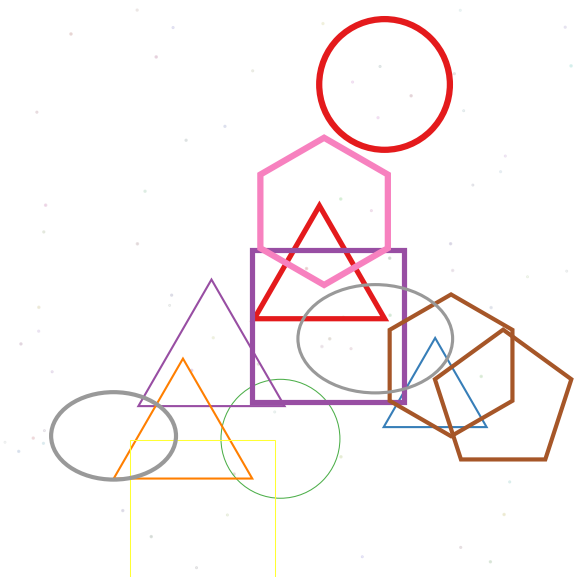[{"shape": "triangle", "thickness": 2.5, "radius": 0.65, "center": [0.553, 0.512]}, {"shape": "circle", "thickness": 3, "radius": 0.57, "center": [0.666, 0.853]}, {"shape": "triangle", "thickness": 1, "radius": 0.51, "center": [0.753, 0.311]}, {"shape": "circle", "thickness": 0.5, "radius": 0.51, "center": [0.486, 0.239]}, {"shape": "triangle", "thickness": 1, "radius": 0.73, "center": [0.366, 0.369]}, {"shape": "square", "thickness": 2.5, "radius": 0.66, "center": [0.568, 0.435]}, {"shape": "triangle", "thickness": 1, "radius": 0.69, "center": [0.317, 0.24]}, {"shape": "square", "thickness": 0.5, "radius": 0.63, "center": [0.35, 0.111]}, {"shape": "pentagon", "thickness": 2, "radius": 0.62, "center": [0.871, 0.304]}, {"shape": "hexagon", "thickness": 2, "radius": 0.61, "center": [0.781, 0.367]}, {"shape": "hexagon", "thickness": 3, "radius": 0.64, "center": [0.561, 0.633]}, {"shape": "oval", "thickness": 1.5, "radius": 0.67, "center": [0.65, 0.413]}, {"shape": "oval", "thickness": 2, "radius": 0.54, "center": [0.197, 0.244]}]